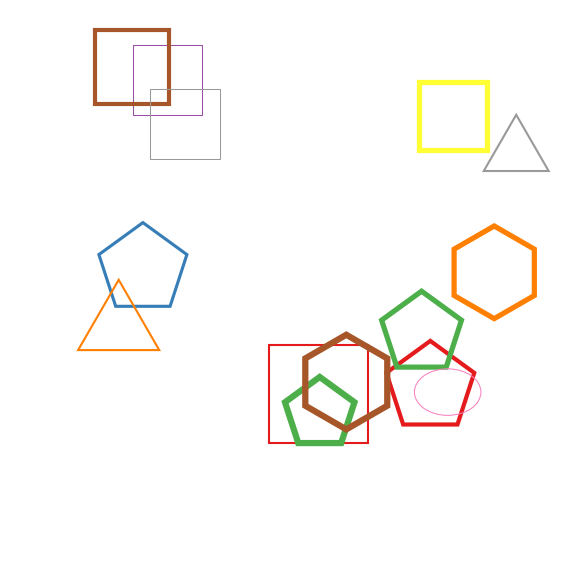[{"shape": "pentagon", "thickness": 2, "radius": 0.4, "center": [0.745, 0.329]}, {"shape": "square", "thickness": 1, "radius": 0.43, "center": [0.551, 0.316]}, {"shape": "pentagon", "thickness": 1.5, "radius": 0.4, "center": [0.247, 0.534]}, {"shape": "pentagon", "thickness": 3, "radius": 0.32, "center": [0.554, 0.283]}, {"shape": "pentagon", "thickness": 2.5, "radius": 0.36, "center": [0.73, 0.422]}, {"shape": "square", "thickness": 0.5, "radius": 0.3, "center": [0.29, 0.861]}, {"shape": "hexagon", "thickness": 2.5, "radius": 0.4, "center": [0.856, 0.528]}, {"shape": "triangle", "thickness": 1, "radius": 0.41, "center": [0.206, 0.433]}, {"shape": "square", "thickness": 2.5, "radius": 0.29, "center": [0.784, 0.799]}, {"shape": "hexagon", "thickness": 3, "radius": 0.41, "center": [0.6, 0.338]}, {"shape": "square", "thickness": 2, "radius": 0.32, "center": [0.228, 0.883]}, {"shape": "oval", "thickness": 0.5, "radius": 0.29, "center": [0.775, 0.32]}, {"shape": "triangle", "thickness": 1, "radius": 0.32, "center": [0.894, 0.735]}, {"shape": "square", "thickness": 0.5, "radius": 0.3, "center": [0.32, 0.785]}]